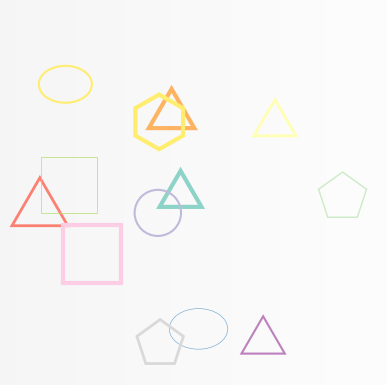[{"shape": "triangle", "thickness": 3, "radius": 0.31, "center": [0.466, 0.494]}, {"shape": "triangle", "thickness": 2, "radius": 0.31, "center": [0.71, 0.678]}, {"shape": "circle", "thickness": 1.5, "radius": 0.3, "center": [0.407, 0.447]}, {"shape": "triangle", "thickness": 2, "radius": 0.42, "center": [0.103, 0.455]}, {"shape": "oval", "thickness": 0.5, "radius": 0.38, "center": [0.512, 0.146]}, {"shape": "triangle", "thickness": 3, "radius": 0.34, "center": [0.443, 0.701]}, {"shape": "square", "thickness": 0.5, "radius": 0.37, "center": [0.178, 0.519]}, {"shape": "square", "thickness": 3, "radius": 0.37, "center": [0.237, 0.34]}, {"shape": "pentagon", "thickness": 2, "radius": 0.32, "center": [0.413, 0.107]}, {"shape": "triangle", "thickness": 1.5, "radius": 0.32, "center": [0.679, 0.114]}, {"shape": "pentagon", "thickness": 1, "radius": 0.32, "center": [0.884, 0.488]}, {"shape": "oval", "thickness": 1.5, "radius": 0.34, "center": [0.169, 0.781]}, {"shape": "hexagon", "thickness": 3, "radius": 0.36, "center": [0.411, 0.683]}]